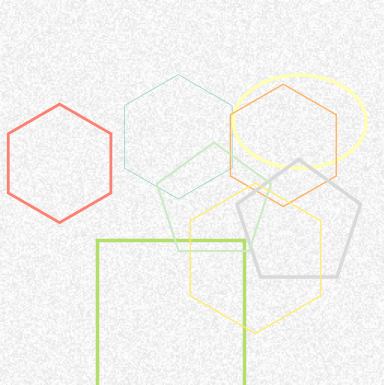[{"shape": "hexagon", "thickness": 0.5, "radius": 0.81, "center": [0.463, 0.645]}, {"shape": "oval", "thickness": 2.5, "radius": 0.86, "center": [0.779, 0.684]}, {"shape": "hexagon", "thickness": 2, "radius": 0.77, "center": [0.155, 0.576]}, {"shape": "hexagon", "thickness": 1, "radius": 0.79, "center": [0.736, 0.622]}, {"shape": "square", "thickness": 2.5, "radius": 0.96, "center": [0.442, 0.185]}, {"shape": "pentagon", "thickness": 2.5, "radius": 0.84, "center": [0.776, 0.417]}, {"shape": "pentagon", "thickness": 1.5, "radius": 0.78, "center": [0.556, 0.474]}, {"shape": "hexagon", "thickness": 1, "radius": 0.98, "center": [0.663, 0.329]}]